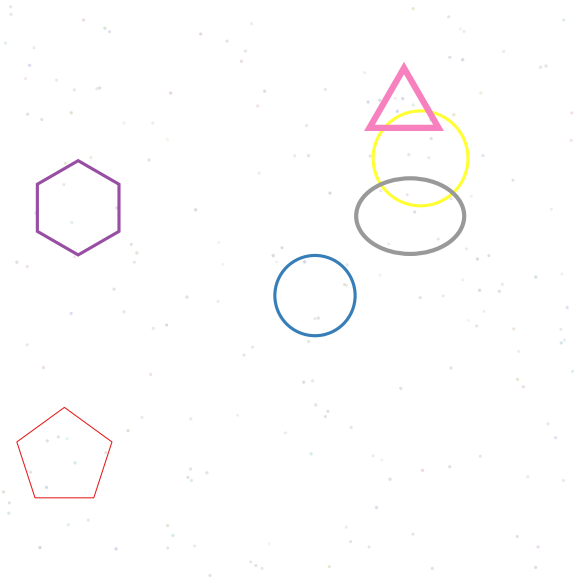[{"shape": "pentagon", "thickness": 0.5, "radius": 0.43, "center": [0.112, 0.207]}, {"shape": "circle", "thickness": 1.5, "radius": 0.35, "center": [0.545, 0.487]}, {"shape": "hexagon", "thickness": 1.5, "radius": 0.41, "center": [0.135, 0.639]}, {"shape": "circle", "thickness": 1.5, "radius": 0.41, "center": [0.728, 0.725]}, {"shape": "triangle", "thickness": 3, "radius": 0.35, "center": [0.7, 0.812]}, {"shape": "oval", "thickness": 2, "radius": 0.47, "center": [0.71, 0.625]}]